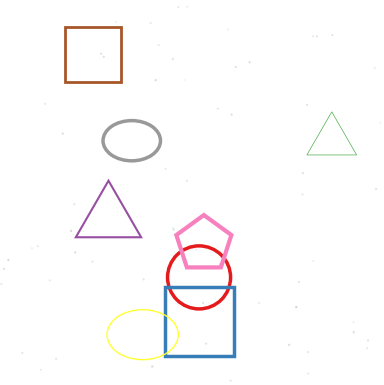[{"shape": "circle", "thickness": 2.5, "radius": 0.41, "center": [0.517, 0.279]}, {"shape": "square", "thickness": 2.5, "radius": 0.45, "center": [0.518, 0.166]}, {"shape": "triangle", "thickness": 0.5, "radius": 0.37, "center": [0.862, 0.635]}, {"shape": "triangle", "thickness": 1.5, "radius": 0.49, "center": [0.282, 0.433]}, {"shape": "oval", "thickness": 1, "radius": 0.46, "center": [0.371, 0.131]}, {"shape": "square", "thickness": 2, "radius": 0.36, "center": [0.241, 0.858]}, {"shape": "pentagon", "thickness": 3, "radius": 0.38, "center": [0.53, 0.366]}, {"shape": "oval", "thickness": 2.5, "radius": 0.37, "center": [0.342, 0.635]}]